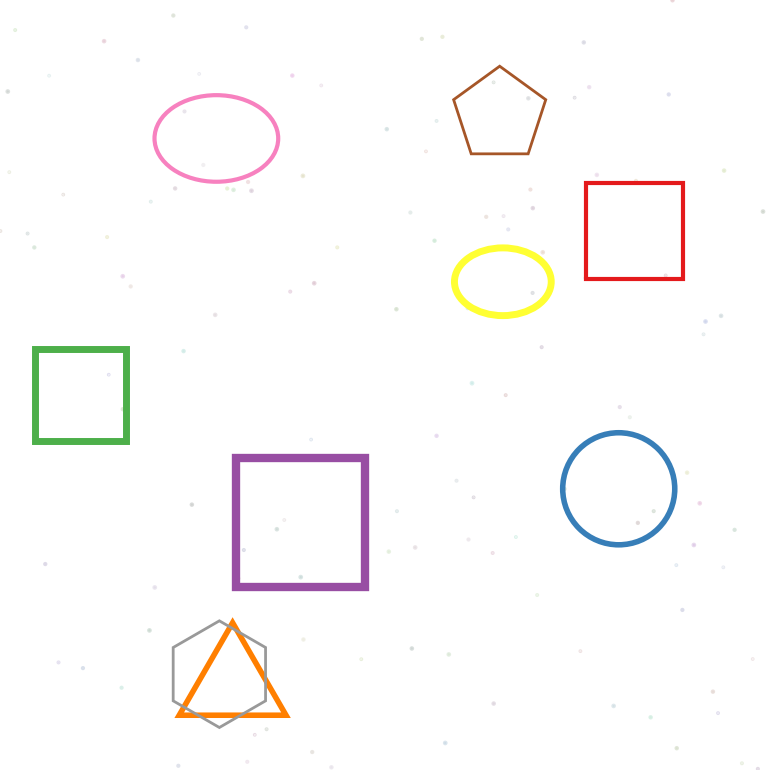[{"shape": "square", "thickness": 1.5, "radius": 0.31, "center": [0.824, 0.7]}, {"shape": "circle", "thickness": 2, "radius": 0.36, "center": [0.804, 0.365]}, {"shape": "square", "thickness": 2.5, "radius": 0.3, "center": [0.105, 0.487]}, {"shape": "square", "thickness": 3, "radius": 0.42, "center": [0.39, 0.322]}, {"shape": "triangle", "thickness": 2, "radius": 0.4, "center": [0.302, 0.111]}, {"shape": "oval", "thickness": 2.5, "radius": 0.31, "center": [0.653, 0.634]}, {"shape": "pentagon", "thickness": 1, "radius": 0.31, "center": [0.649, 0.851]}, {"shape": "oval", "thickness": 1.5, "radius": 0.4, "center": [0.281, 0.82]}, {"shape": "hexagon", "thickness": 1, "radius": 0.35, "center": [0.285, 0.124]}]